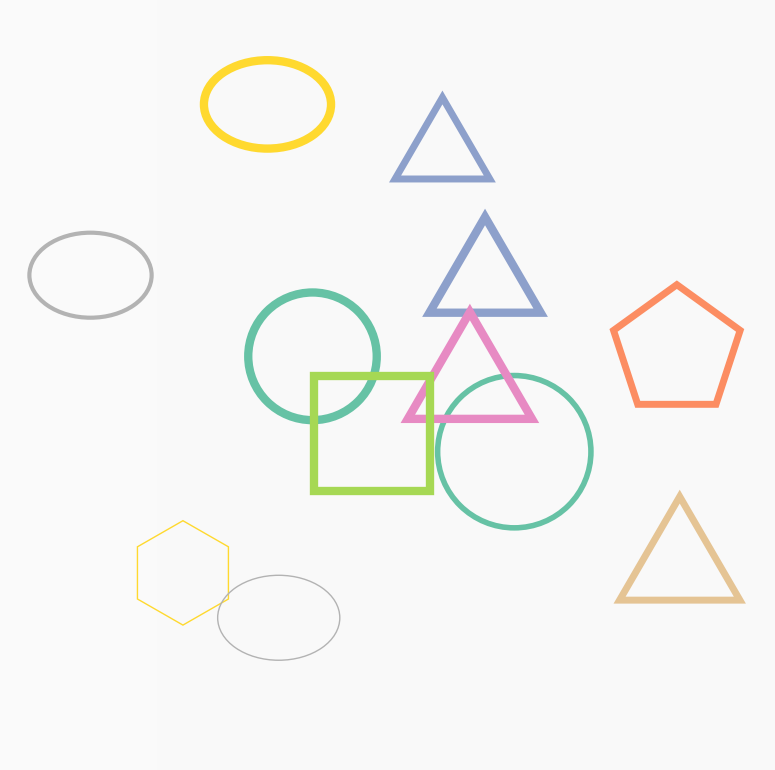[{"shape": "circle", "thickness": 2, "radius": 0.49, "center": [0.664, 0.413]}, {"shape": "circle", "thickness": 3, "radius": 0.41, "center": [0.403, 0.537]}, {"shape": "pentagon", "thickness": 2.5, "radius": 0.43, "center": [0.873, 0.544]}, {"shape": "triangle", "thickness": 3, "radius": 0.41, "center": [0.626, 0.635]}, {"shape": "triangle", "thickness": 2.5, "radius": 0.35, "center": [0.571, 0.803]}, {"shape": "triangle", "thickness": 3, "radius": 0.46, "center": [0.606, 0.502]}, {"shape": "square", "thickness": 3, "radius": 0.37, "center": [0.48, 0.437]}, {"shape": "hexagon", "thickness": 0.5, "radius": 0.34, "center": [0.236, 0.256]}, {"shape": "oval", "thickness": 3, "radius": 0.41, "center": [0.345, 0.864]}, {"shape": "triangle", "thickness": 2.5, "radius": 0.45, "center": [0.877, 0.265]}, {"shape": "oval", "thickness": 1.5, "radius": 0.39, "center": [0.117, 0.643]}, {"shape": "oval", "thickness": 0.5, "radius": 0.39, "center": [0.36, 0.198]}]